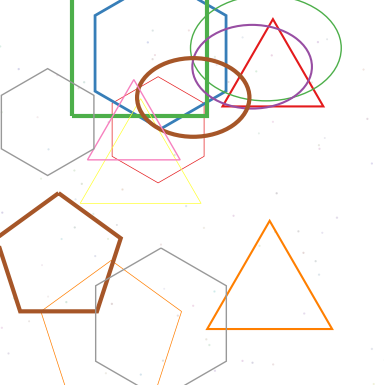[{"shape": "triangle", "thickness": 1.5, "radius": 0.76, "center": [0.709, 0.799]}, {"shape": "hexagon", "thickness": 0.5, "radius": 0.69, "center": [0.411, 0.663]}, {"shape": "hexagon", "thickness": 2, "radius": 0.98, "center": [0.417, 0.861]}, {"shape": "oval", "thickness": 1, "radius": 0.98, "center": [0.691, 0.875]}, {"shape": "square", "thickness": 3, "radius": 0.88, "center": [0.362, 0.875]}, {"shape": "oval", "thickness": 1.5, "radius": 0.78, "center": [0.655, 0.827]}, {"shape": "triangle", "thickness": 1.5, "radius": 0.94, "center": [0.7, 0.239]}, {"shape": "pentagon", "thickness": 0.5, "radius": 0.96, "center": [0.289, 0.132]}, {"shape": "triangle", "thickness": 0.5, "radius": 0.91, "center": [0.365, 0.562]}, {"shape": "pentagon", "thickness": 3, "radius": 0.85, "center": [0.152, 0.329]}, {"shape": "oval", "thickness": 3, "radius": 0.73, "center": [0.502, 0.747]}, {"shape": "triangle", "thickness": 1, "radius": 0.69, "center": [0.348, 0.654]}, {"shape": "hexagon", "thickness": 1, "radius": 0.98, "center": [0.418, 0.16]}, {"shape": "hexagon", "thickness": 1, "radius": 0.69, "center": [0.124, 0.683]}]